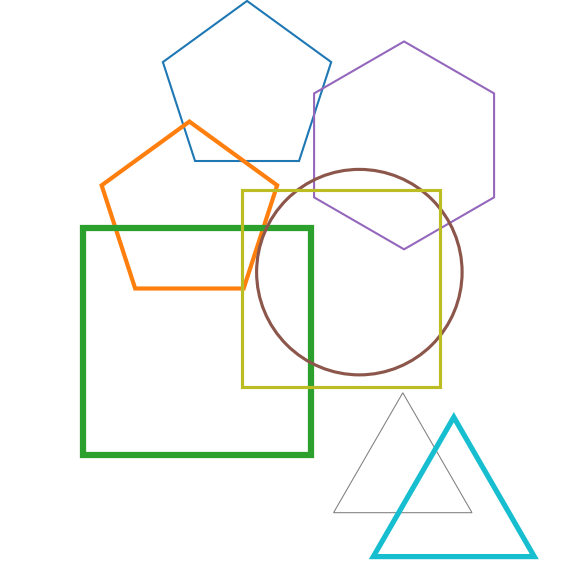[{"shape": "pentagon", "thickness": 1, "radius": 0.77, "center": [0.428, 0.844]}, {"shape": "pentagon", "thickness": 2, "radius": 0.8, "center": [0.328, 0.629]}, {"shape": "square", "thickness": 3, "radius": 0.98, "center": [0.341, 0.408]}, {"shape": "hexagon", "thickness": 1, "radius": 0.9, "center": [0.7, 0.747]}, {"shape": "circle", "thickness": 1.5, "radius": 0.89, "center": [0.622, 0.528]}, {"shape": "triangle", "thickness": 0.5, "radius": 0.69, "center": [0.697, 0.181]}, {"shape": "square", "thickness": 1.5, "radius": 0.85, "center": [0.59, 0.5]}, {"shape": "triangle", "thickness": 2.5, "radius": 0.8, "center": [0.786, 0.116]}]